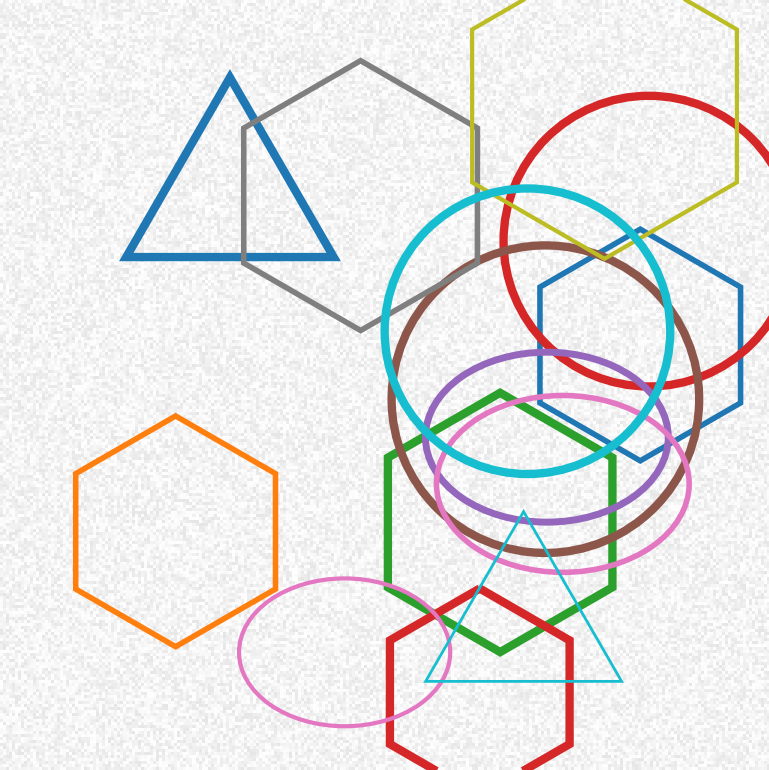[{"shape": "hexagon", "thickness": 2, "radius": 0.75, "center": [0.831, 0.552]}, {"shape": "triangle", "thickness": 3, "radius": 0.78, "center": [0.299, 0.744]}, {"shape": "hexagon", "thickness": 2, "radius": 0.75, "center": [0.228, 0.31]}, {"shape": "hexagon", "thickness": 3, "radius": 0.84, "center": [0.65, 0.321]}, {"shape": "circle", "thickness": 3, "radius": 0.94, "center": [0.843, 0.687]}, {"shape": "hexagon", "thickness": 3, "radius": 0.67, "center": [0.623, 0.101]}, {"shape": "oval", "thickness": 2.5, "radius": 0.79, "center": [0.71, 0.432]}, {"shape": "circle", "thickness": 3, "radius": 1.0, "center": [0.708, 0.482]}, {"shape": "oval", "thickness": 1.5, "radius": 0.69, "center": [0.448, 0.153]}, {"shape": "oval", "thickness": 2, "radius": 0.82, "center": [0.731, 0.372]}, {"shape": "hexagon", "thickness": 2, "radius": 0.88, "center": [0.468, 0.746]}, {"shape": "hexagon", "thickness": 1.5, "radius": 0.99, "center": [0.785, 0.862]}, {"shape": "triangle", "thickness": 1, "radius": 0.73, "center": [0.68, 0.189]}, {"shape": "circle", "thickness": 3, "radius": 0.93, "center": [0.685, 0.57]}]